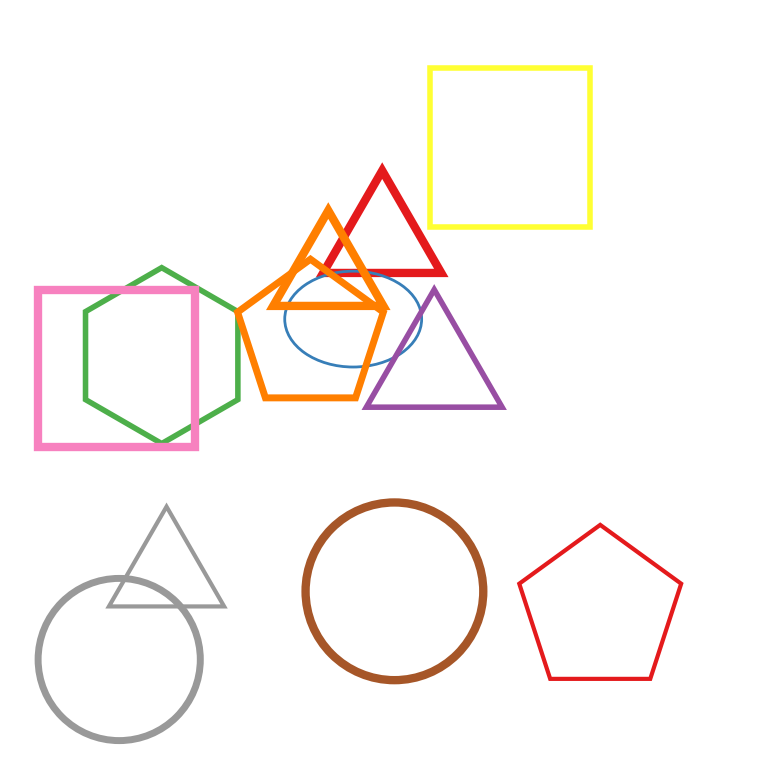[{"shape": "triangle", "thickness": 3, "radius": 0.44, "center": [0.496, 0.69]}, {"shape": "pentagon", "thickness": 1.5, "radius": 0.55, "center": [0.78, 0.208]}, {"shape": "oval", "thickness": 1, "radius": 0.44, "center": [0.459, 0.586]}, {"shape": "hexagon", "thickness": 2, "radius": 0.57, "center": [0.21, 0.538]}, {"shape": "triangle", "thickness": 2, "radius": 0.51, "center": [0.564, 0.522]}, {"shape": "triangle", "thickness": 3, "radius": 0.41, "center": [0.426, 0.644]}, {"shape": "pentagon", "thickness": 2.5, "radius": 0.5, "center": [0.403, 0.564]}, {"shape": "square", "thickness": 2, "radius": 0.52, "center": [0.662, 0.808]}, {"shape": "circle", "thickness": 3, "radius": 0.58, "center": [0.512, 0.232]}, {"shape": "square", "thickness": 3, "radius": 0.51, "center": [0.151, 0.522]}, {"shape": "circle", "thickness": 2.5, "radius": 0.53, "center": [0.155, 0.143]}, {"shape": "triangle", "thickness": 1.5, "radius": 0.43, "center": [0.216, 0.256]}]